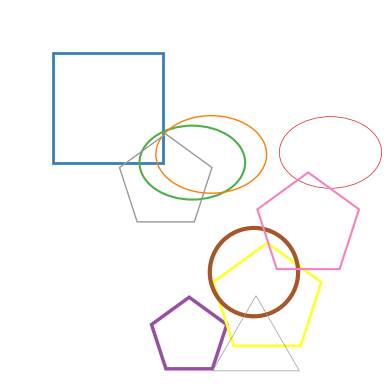[{"shape": "oval", "thickness": 0.5, "radius": 0.66, "center": [0.858, 0.604]}, {"shape": "square", "thickness": 2, "radius": 0.72, "center": [0.28, 0.72]}, {"shape": "oval", "thickness": 1.5, "radius": 0.69, "center": [0.5, 0.578]}, {"shape": "pentagon", "thickness": 2.5, "radius": 0.51, "center": [0.491, 0.125]}, {"shape": "oval", "thickness": 1, "radius": 0.72, "center": [0.549, 0.599]}, {"shape": "pentagon", "thickness": 2, "radius": 0.74, "center": [0.694, 0.221]}, {"shape": "circle", "thickness": 3, "radius": 0.57, "center": [0.66, 0.293]}, {"shape": "pentagon", "thickness": 1.5, "radius": 0.69, "center": [0.8, 0.413]}, {"shape": "triangle", "thickness": 0.5, "radius": 0.65, "center": [0.665, 0.102]}, {"shape": "pentagon", "thickness": 1, "radius": 0.63, "center": [0.431, 0.526]}]